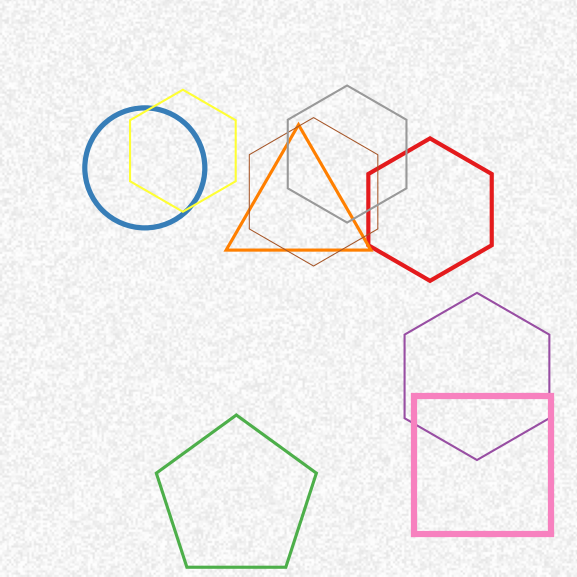[{"shape": "hexagon", "thickness": 2, "radius": 0.62, "center": [0.745, 0.636]}, {"shape": "circle", "thickness": 2.5, "radius": 0.52, "center": [0.251, 0.708]}, {"shape": "pentagon", "thickness": 1.5, "radius": 0.73, "center": [0.409, 0.135]}, {"shape": "hexagon", "thickness": 1, "radius": 0.72, "center": [0.826, 0.347]}, {"shape": "triangle", "thickness": 1.5, "radius": 0.72, "center": [0.517, 0.638]}, {"shape": "hexagon", "thickness": 1, "radius": 0.53, "center": [0.317, 0.738]}, {"shape": "hexagon", "thickness": 0.5, "radius": 0.64, "center": [0.543, 0.667]}, {"shape": "square", "thickness": 3, "radius": 0.6, "center": [0.835, 0.193]}, {"shape": "hexagon", "thickness": 1, "radius": 0.59, "center": [0.601, 0.732]}]